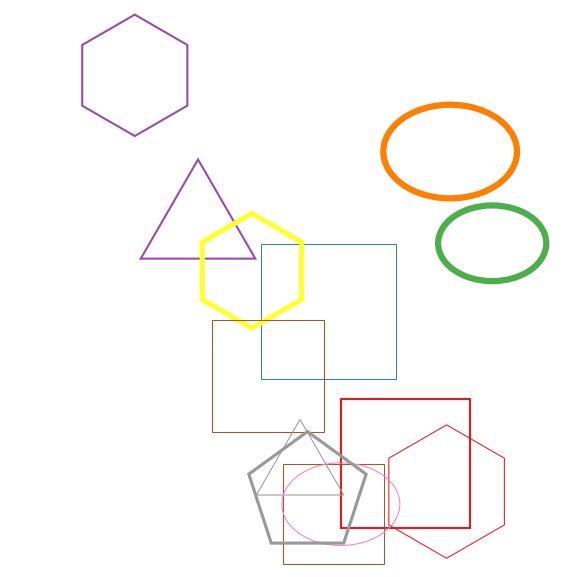[{"shape": "hexagon", "thickness": 0.5, "radius": 0.58, "center": [0.773, 0.148]}, {"shape": "square", "thickness": 1, "radius": 0.56, "center": [0.703, 0.196]}, {"shape": "square", "thickness": 0.5, "radius": 0.58, "center": [0.568, 0.459]}, {"shape": "oval", "thickness": 3, "radius": 0.47, "center": [0.852, 0.578]}, {"shape": "triangle", "thickness": 1, "radius": 0.57, "center": [0.343, 0.609]}, {"shape": "hexagon", "thickness": 1, "radius": 0.53, "center": [0.233, 0.869]}, {"shape": "oval", "thickness": 3, "radius": 0.58, "center": [0.78, 0.737]}, {"shape": "hexagon", "thickness": 2.5, "radius": 0.5, "center": [0.436, 0.53]}, {"shape": "square", "thickness": 0.5, "radius": 0.49, "center": [0.464, 0.348]}, {"shape": "square", "thickness": 0.5, "radius": 0.43, "center": [0.577, 0.109]}, {"shape": "oval", "thickness": 0.5, "radius": 0.51, "center": [0.59, 0.126]}, {"shape": "pentagon", "thickness": 1.5, "radius": 0.53, "center": [0.532, 0.145]}, {"shape": "triangle", "thickness": 0.5, "radius": 0.44, "center": [0.52, 0.186]}]